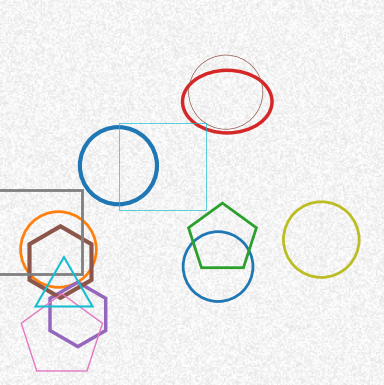[{"shape": "circle", "thickness": 3, "radius": 0.5, "center": [0.308, 0.57]}, {"shape": "circle", "thickness": 2, "radius": 0.45, "center": [0.566, 0.308]}, {"shape": "circle", "thickness": 2, "radius": 0.49, "center": [0.152, 0.352]}, {"shape": "pentagon", "thickness": 2, "radius": 0.46, "center": [0.578, 0.38]}, {"shape": "oval", "thickness": 2.5, "radius": 0.58, "center": [0.59, 0.736]}, {"shape": "hexagon", "thickness": 2.5, "radius": 0.42, "center": [0.202, 0.183]}, {"shape": "hexagon", "thickness": 3, "radius": 0.46, "center": [0.157, 0.319]}, {"shape": "circle", "thickness": 0.5, "radius": 0.48, "center": [0.586, 0.761]}, {"shape": "pentagon", "thickness": 1, "radius": 0.55, "center": [0.161, 0.126]}, {"shape": "square", "thickness": 2, "radius": 0.55, "center": [0.103, 0.397]}, {"shape": "circle", "thickness": 2, "radius": 0.49, "center": [0.835, 0.378]}, {"shape": "square", "thickness": 0.5, "radius": 0.57, "center": [0.423, 0.567]}, {"shape": "triangle", "thickness": 1.5, "radius": 0.43, "center": [0.166, 0.247]}]